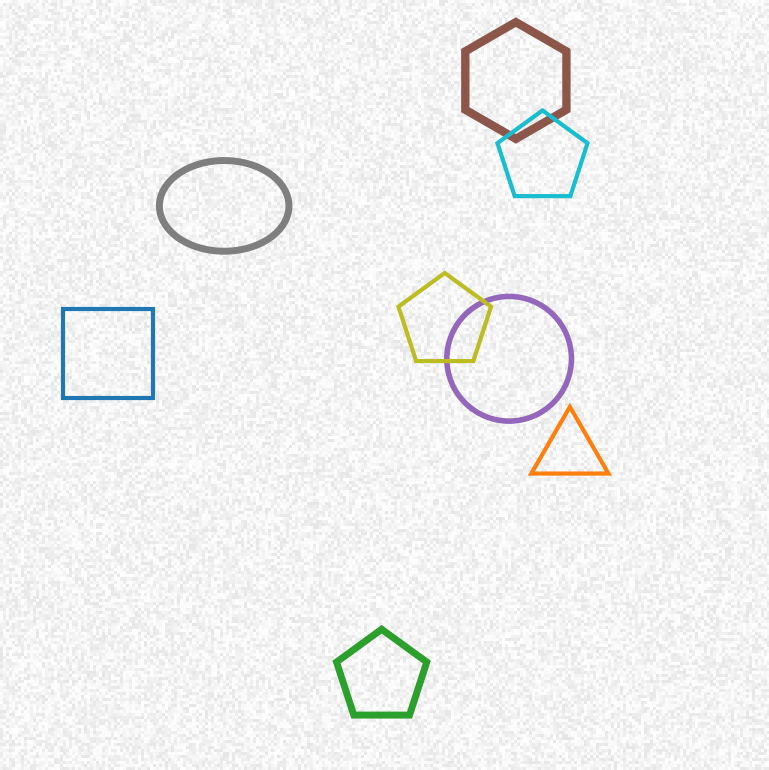[{"shape": "square", "thickness": 1.5, "radius": 0.29, "center": [0.14, 0.541]}, {"shape": "triangle", "thickness": 1.5, "radius": 0.29, "center": [0.74, 0.414]}, {"shape": "pentagon", "thickness": 2.5, "radius": 0.31, "center": [0.496, 0.121]}, {"shape": "circle", "thickness": 2, "radius": 0.4, "center": [0.661, 0.534]}, {"shape": "hexagon", "thickness": 3, "radius": 0.38, "center": [0.67, 0.895]}, {"shape": "oval", "thickness": 2.5, "radius": 0.42, "center": [0.291, 0.733]}, {"shape": "pentagon", "thickness": 1.5, "radius": 0.32, "center": [0.578, 0.582]}, {"shape": "pentagon", "thickness": 1.5, "radius": 0.31, "center": [0.705, 0.795]}]